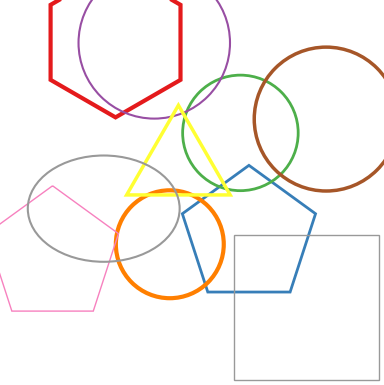[{"shape": "hexagon", "thickness": 3, "radius": 0.97, "center": [0.3, 0.89]}, {"shape": "pentagon", "thickness": 2, "radius": 0.91, "center": [0.647, 0.389]}, {"shape": "circle", "thickness": 2, "radius": 0.75, "center": [0.624, 0.655]}, {"shape": "circle", "thickness": 1.5, "radius": 0.98, "center": [0.401, 0.889]}, {"shape": "circle", "thickness": 3, "radius": 0.7, "center": [0.441, 0.366]}, {"shape": "triangle", "thickness": 2.5, "radius": 0.78, "center": [0.463, 0.571]}, {"shape": "circle", "thickness": 2.5, "radius": 0.93, "center": [0.847, 0.691]}, {"shape": "pentagon", "thickness": 1, "radius": 0.9, "center": [0.137, 0.338]}, {"shape": "square", "thickness": 1, "radius": 0.94, "center": [0.796, 0.202]}, {"shape": "oval", "thickness": 1.5, "radius": 0.99, "center": [0.269, 0.458]}]